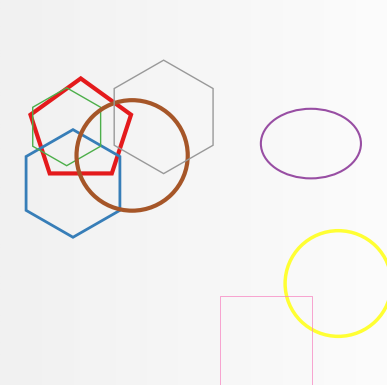[{"shape": "pentagon", "thickness": 3, "radius": 0.68, "center": [0.208, 0.66]}, {"shape": "hexagon", "thickness": 2, "radius": 0.7, "center": [0.188, 0.524]}, {"shape": "hexagon", "thickness": 1, "radius": 0.51, "center": [0.172, 0.671]}, {"shape": "oval", "thickness": 1.5, "radius": 0.65, "center": [0.802, 0.627]}, {"shape": "circle", "thickness": 2.5, "radius": 0.69, "center": [0.873, 0.264]}, {"shape": "circle", "thickness": 3, "radius": 0.72, "center": [0.341, 0.596]}, {"shape": "square", "thickness": 0.5, "radius": 0.59, "center": [0.686, 0.114]}, {"shape": "hexagon", "thickness": 1, "radius": 0.74, "center": [0.422, 0.696]}]